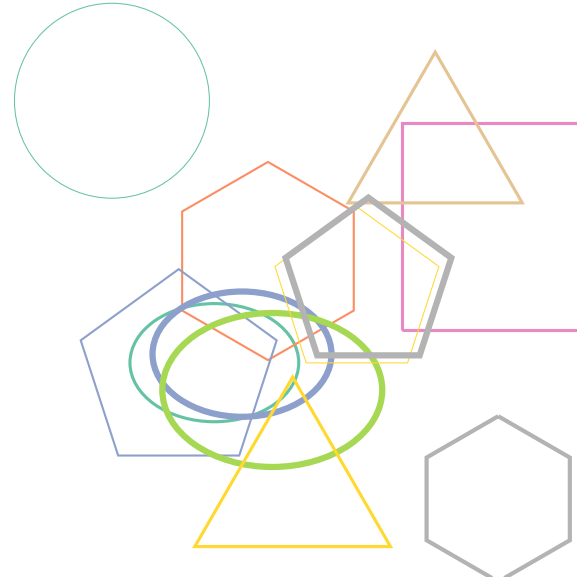[{"shape": "oval", "thickness": 1.5, "radius": 0.73, "center": [0.371, 0.371]}, {"shape": "circle", "thickness": 0.5, "radius": 0.84, "center": [0.194, 0.825]}, {"shape": "hexagon", "thickness": 1, "radius": 0.86, "center": [0.464, 0.547]}, {"shape": "pentagon", "thickness": 1, "radius": 0.89, "center": [0.309, 0.355]}, {"shape": "oval", "thickness": 3, "radius": 0.77, "center": [0.419, 0.386]}, {"shape": "square", "thickness": 1.5, "radius": 0.9, "center": [0.876, 0.608]}, {"shape": "oval", "thickness": 3, "radius": 0.95, "center": [0.471, 0.324]}, {"shape": "triangle", "thickness": 1.5, "radius": 0.98, "center": [0.507, 0.151]}, {"shape": "pentagon", "thickness": 0.5, "radius": 0.75, "center": [0.618, 0.492]}, {"shape": "triangle", "thickness": 1.5, "radius": 0.87, "center": [0.754, 0.735]}, {"shape": "hexagon", "thickness": 2, "radius": 0.72, "center": [0.863, 0.135]}, {"shape": "pentagon", "thickness": 3, "radius": 0.75, "center": [0.638, 0.506]}]